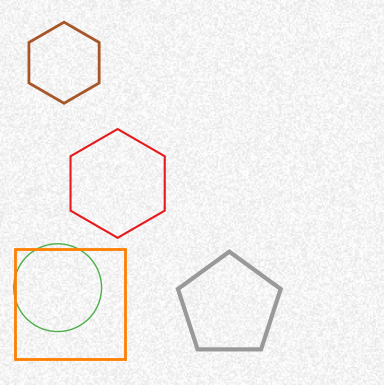[{"shape": "hexagon", "thickness": 1.5, "radius": 0.71, "center": [0.306, 0.524]}, {"shape": "circle", "thickness": 1, "radius": 0.57, "center": [0.15, 0.253]}, {"shape": "square", "thickness": 2, "radius": 0.71, "center": [0.182, 0.21]}, {"shape": "hexagon", "thickness": 2, "radius": 0.53, "center": [0.166, 0.837]}, {"shape": "pentagon", "thickness": 3, "radius": 0.7, "center": [0.596, 0.206]}]